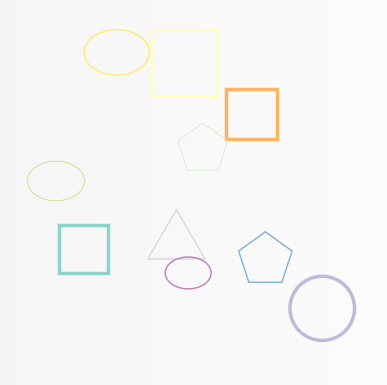[{"shape": "square", "thickness": 2.5, "radius": 0.31, "center": [0.215, 0.353]}, {"shape": "square", "thickness": 1.5, "radius": 0.43, "center": [0.477, 0.835]}, {"shape": "circle", "thickness": 2.5, "radius": 0.42, "center": [0.832, 0.199]}, {"shape": "pentagon", "thickness": 1, "radius": 0.36, "center": [0.685, 0.325]}, {"shape": "square", "thickness": 2.5, "radius": 0.33, "center": [0.649, 0.704]}, {"shape": "oval", "thickness": 0.5, "radius": 0.37, "center": [0.144, 0.53]}, {"shape": "triangle", "thickness": 1, "radius": 0.43, "center": [0.455, 0.37]}, {"shape": "oval", "thickness": 1, "radius": 0.3, "center": [0.486, 0.291]}, {"shape": "pentagon", "thickness": 0.5, "radius": 0.34, "center": [0.524, 0.613]}, {"shape": "oval", "thickness": 1, "radius": 0.42, "center": [0.301, 0.864]}]